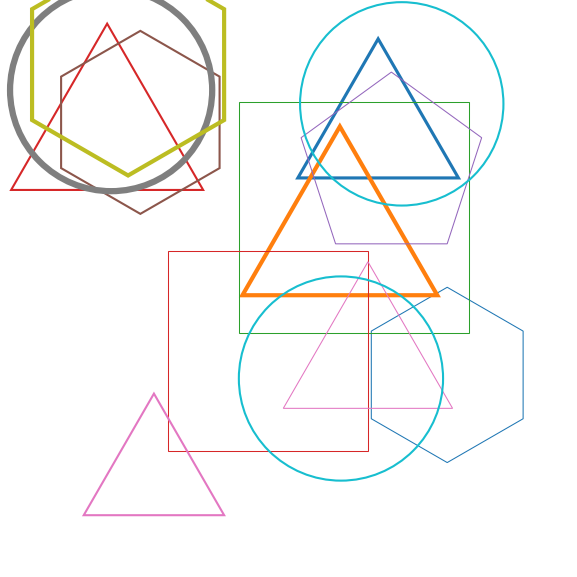[{"shape": "hexagon", "thickness": 0.5, "radius": 0.76, "center": [0.774, 0.35]}, {"shape": "triangle", "thickness": 1.5, "radius": 0.8, "center": [0.655, 0.771]}, {"shape": "triangle", "thickness": 2, "radius": 0.97, "center": [0.589, 0.585]}, {"shape": "square", "thickness": 0.5, "radius": 1.0, "center": [0.613, 0.623]}, {"shape": "triangle", "thickness": 1, "radius": 0.96, "center": [0.186, 0.766]}, {"shape": "square", "thickness": 0.5, "radius": 0.87, "center": [0.464, 0.391]}, {"shape": "pentagon", "thickness": 0.5, "radius": 0.82, "center": [0.678, 0.71]}, {"shape": "hexagon", "thickness": 1, "radius": 0.79, "center": [0.243, 0.787]}, {"shape": "triangle", "thickness": 0.5, "radius": 0.85, "center": [0.637, 0.377]}, {"shape": "triangle", "thickness": 1, "radius": 0.7, "center": [0.267, 0.177]}, {"shape": "circle", "thickness": 3, "radius": 0.88, "center": [0.192, 0.843]}, {"shape": "hexagon", "thickness": 2, "radius": 0.96, "center": [0.222, 0.887]}, {"shape": "circle", "thickness": 1, "radius": 0.88, "center": [0.696, 0.819]}, {"shape": "circle", "thickness": 1, "radius": 0.88, "center": [0.59, 0.344]}]